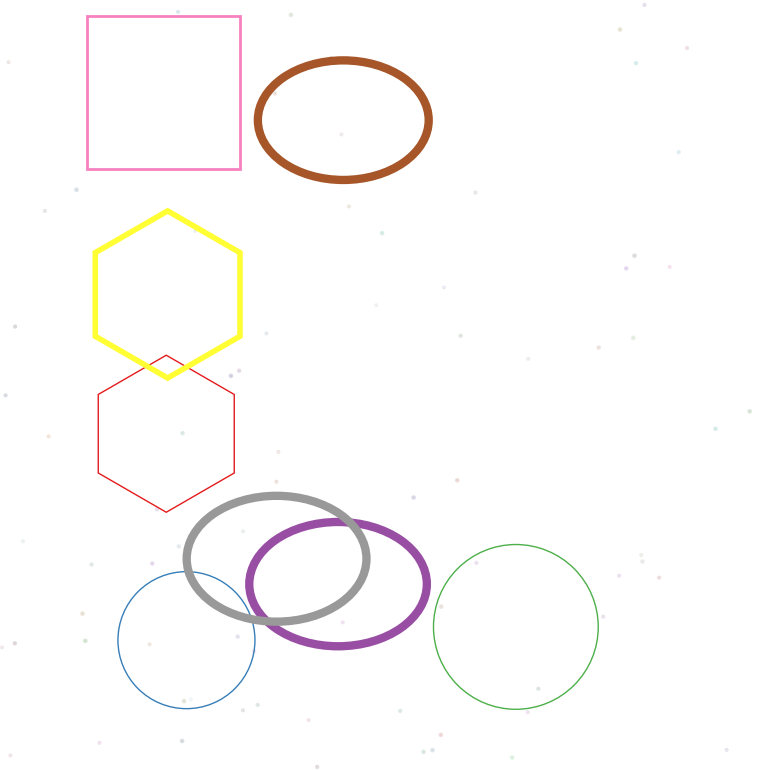[{"shape": "hexagon", "thickness": 0.5, "radius": 0.51, "center": [0.216, 0.437]}, {"shape": "circle", "thickness": 0.5, "radius": 0.44, "center": [0.242, 0.169]}, {"shape": "circle", "thickness": 0.5, "radius": 0.53, "center": [0.67, 0.186]}, {"shape": "oval", "thickness": 3, "radius": 0.58, "center": [0.439, 0.241]}, {"shape": "hexagon", "thickness": 2, "radius": 0.54, "center": [0.218, 0.618]}, {"shape": "oval", "thickness": 3, "radius": 0.55, "center": [0.446, 0.844]}, {"shape": "square", "thickness": 1, "radius": 0.5, "center": [0.212, 0.879]}, {"shape": "oval", "thickness": 3, "radius": 0.58, "center": [0.359, 0.274]}]